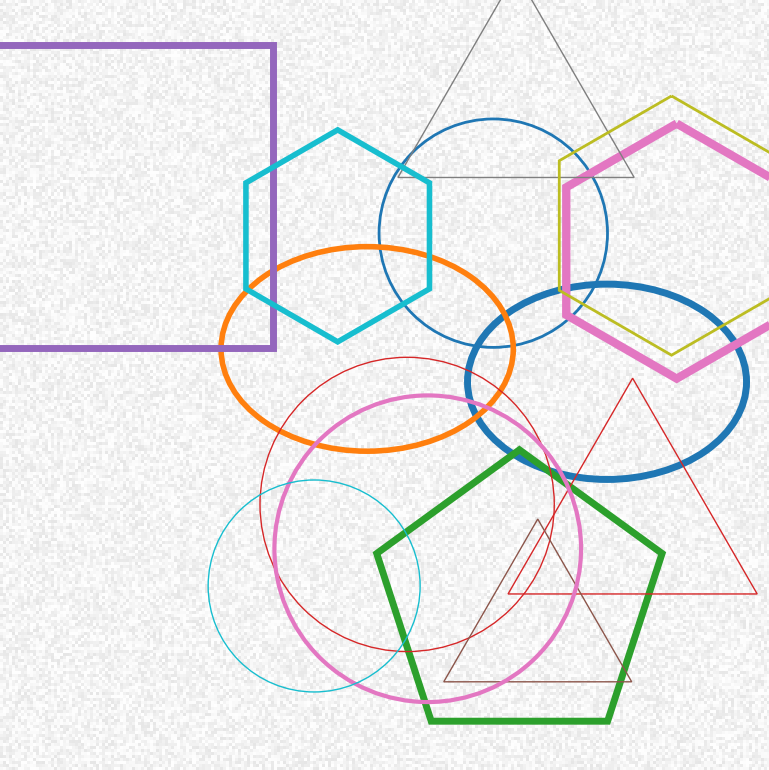[{"shape": "oval", "thickness": 2.5, "radius": 0.91, "center": [0.788, 0.504]}, {"shape": "circle", "thickness": 1, "radius": 0.74, "center": [0.641, 0.697]}, {"shape": "oval", "thickness": 2, "radius": 0.95, "center": [0.477, 0.547]}, {"shape": "pentagon", "thickness": 2.5, "radius": 0.97, "center": [0.675, 0.221]}, {"shape": "circle", "thickness": 0.5, "radius": 0.96, "center": [0.529, 0.345]}, {"shape": "triangle", "thickness": 0.5, "radius": 0.93, "center": [0.822, 0.322]}, {"shape": "square", "thickness": 2.5, "radius": 0.98, "center": [0.158, 0.745]}, {"shape": "triangle", "thickness": 0.5, "radius": 0.7, "center": [0.698, 0.185]}, {"shape": "circle", "thickness": 1.5, "radius": 1.0, "center": [0.556, 0.287]}, {"shape": "hexagon", "thickness": 3, "radius": 0.83, "center": [0.879, 0.674]}, {"shape": "triangle", "thickness": 0.5, "radius": 0.89, "center": [0.67, 0.858]}, {"shape": "hexagon", "thickness": 1, "radius": 0.84, "center": [0.872, 0.707]}, {"shape": "circle", "thickness": 0.5, "radius": 0.69, "center": [0.408, 0.239]}, {"shape": "hexagon", "thickness": 2, "radius": 0.69, "center": [0.439, 0.694]}]